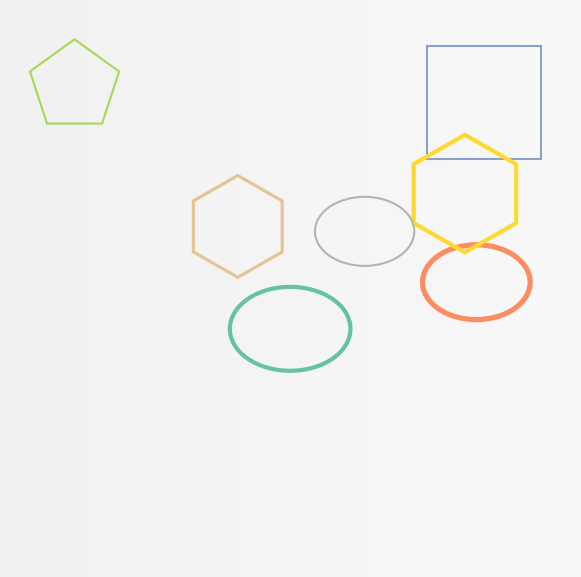[{"shape": "oval", "thickness": 2, "radius": 0.52, "center": [0.499, 0.43]}, {"shape": "oval", "thickness": 2.5, "radius": 0.46, "center": [0.82, 0.51]}, {"shape": "square", "thickness": 1, "radius": 0.49, "center": [0.832, 0.821]}, {"shape": "pentagon", "thickness": 1, "radius": 0.4, "center": [0.128, 0.85]}, {"shape": "hexagon", "thickness": 2, "radius": 0.51, "center": [0.8, 0.664]}, {"shape": "hexagon", "thickness": 1.5, "radius": 0.44, "center": [0.409, 0.607]}, {"shape": "oval", "thickness": 1, "radius": 0.43, "center": [0.627, 0.599]}]